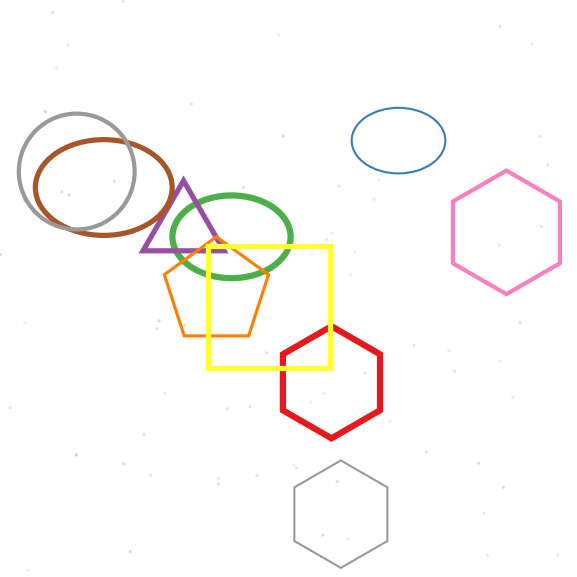[{"shape": "hexagon", "thickness": 3, "radius": 0.49, "center": [0.574, 0.337]}, {"shape": "oval", "thickness": 1, "radius": 0.41, "center": [0.69, 0.756]}, {"shape": "oval", "thickness": 3, "radius": 0.51, "center": [0.401, 0.589]}, {"shape": "triangle", "thickness": 2.5, "radius": 0.4, "center": [0.318, 0.605]}, {"shape": "pentagon", "thickness": 1.5, "radius": 0.47, "center": [0.375, 0.494]}, {"shape": "square", "thickness": 2.5, "radius": 0.53, "center": [0.466, 0.467]}, {"shape": "oval", "thickness": 2.5, "radius": 0.59, "center": [0.18, 0.674]}, {"shape": "hexagon", "thickness": 2, "radius": 0.54, "center": [0.877, 0.597]}, {"shape": "circle", "thickness": 2, "radius": 0.5, "center": [0.133, 0.702]}, {"shape": "hexagon", "thickness": 1, "radius": 0.46, "center": [0.59, 0.109]}]